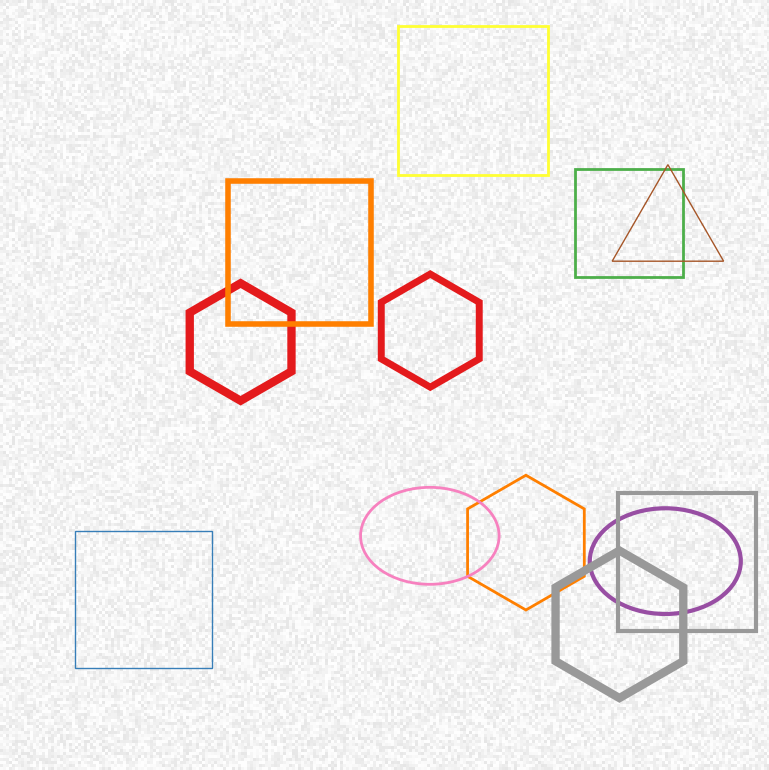[{"shape": "hexagon", "thickness": 3, "radius": 0.38, "center": [0.312, 0.556]}, {"shape": "hexagon", "thickness": 2.5, "radius": 0.37, "center": [0.559, 0.571]}, {"shape": "square", "thickness": 0.5, "radius": 0.44, "center": [0.187, 0.221]}, {"shape": "square", "thickness": 1, "radius": 0.35, "center": [0.817, 0.711]}, {"shape": "oval", "thickness": 1.5, "radius": 0.49, "center": [0.864, 0.271]}, {"shape": "hexagon", "thickness": 1, "radius": 0.44, "center": [0.683, 0.295]}, {"shape": "square", "thickness": 2, "radius": 0.47, "center": [0.389, 0.672]}, {"shape": "square", "thickness": 1, "radius": 0.48, "center": [0.614, 0.87]}, {"shape": "triangle", "thickness": 0.5, "radius": 0.42, "center": [0.867, 0.703]}, {"shape": "oval", "thickness": 1, "radius": 0.45, "center": [0.558, 0.304]}, {"shape": "square", "thickness": 1.5, "radius": 0.45, "center": [0.893, 0.27]}, {"shape": "hexagon", "thickness": 3, "radius": 0.48, "center": [0.804, 0.189]}]